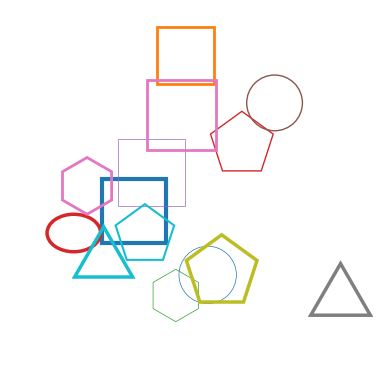[{"shape": "circle", "thickness": 0.5, "radius": 0.37, "center": [0.539, 0.286]}, {"shape": "square", "thickness": 3, "radius": 0.42, "center": [0.348, 0.452]}, {"shape": "square", "thickness": 2, "radius": 0.37, "center": [0.481, 0.857]}, {"shape": "hexagon", "thickness": 0.5, "radius": 0.34, "center": [0.457, 0.232]}, {"shape": "oval", "thickness": 2.5, "radius": 0.35, "center": [0.192, 0.395]}, {"shape": "pentagon", "thickness": 1, "radius": 0.43, "center": [0.628, 0.625]}, {"shape": "square", "thickness": 0.5, "radius": 0.44, "center": [0.394, 0.553]}, {"shape": "circle", "thickness": 1, "radius": 0.36, "center": [0.713, 0.733]}, {"shape": "square", "thickness": 2, "radius": 0.45, "center": [0.471, 0.702]}, {"shape": "hexagon", "thickness": 2, "radius": 0.37, "center": [0.226, 0.517]}, {"shape": "triangle", "thickness": 2.5, "radius": 0.45, "center": [0.885, 0.226]}, {"shape": "pentagon", "thickness": 2.5, "radius": 0.48, "center": [0.576, 0.294]}, {"shape": "pentagon", "thickness": 1.5, "radius": 0.4, "center": [0.376, 0.39]}, {"shape": "triangle", "thickness": 2.5, "radius": 0.44, "center": [0.269, 0.324]}]